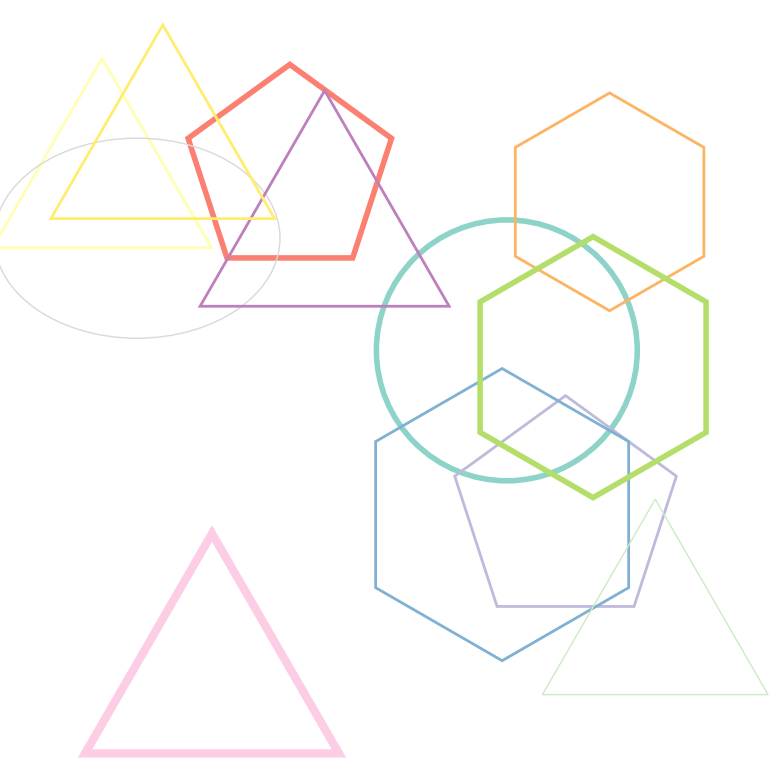[{"shape": "circle", "thickness": 2, "radius": 0.85, "center": [0.658, 0.545]}, {"shape": "triangle", "thickness": 1, "radius": 0.82, "center": [0.132, 0.76]}, {"shape": "pentagon", "thickness": 1, "radius": 0.76, "center": [0.734, 0.335]}, {"shape": "pentagon", "thickness": 2, "radius": 0.69, "center": [0.376, 0.777]}, {"shape": "hexagon", "thickness": 1, "radius": 0.95, "center": [0.652, 0.332]}, {"shape": "hexagon", "thickness": 1, "radius": 0.71, "center": [0.792, 0.738]}, {"shape": "hexagon", "thickness": 2, "radius": 0.85, "center": [0.77, 0.523]}, {"shape": "triangle", "thickness": 3, "radius": 0.95, "center": [0.275, 0.117]}, {"shape": "oval", "thickness": 0.5, "radius": 0.93, "center": [0.178, 0.691]}, {"shape": "triangle", "thickness": 1, "radius": 0.93, "center": [0.422, 0.696]}, {"shape": "triangle", "thickness": 0.5, "radius": 0.85, "center": [0.851, 0.182]}, {"shape": "triangle", "thickness": 1, "radius": 0.84, "center": [0.211, 0.8]}]